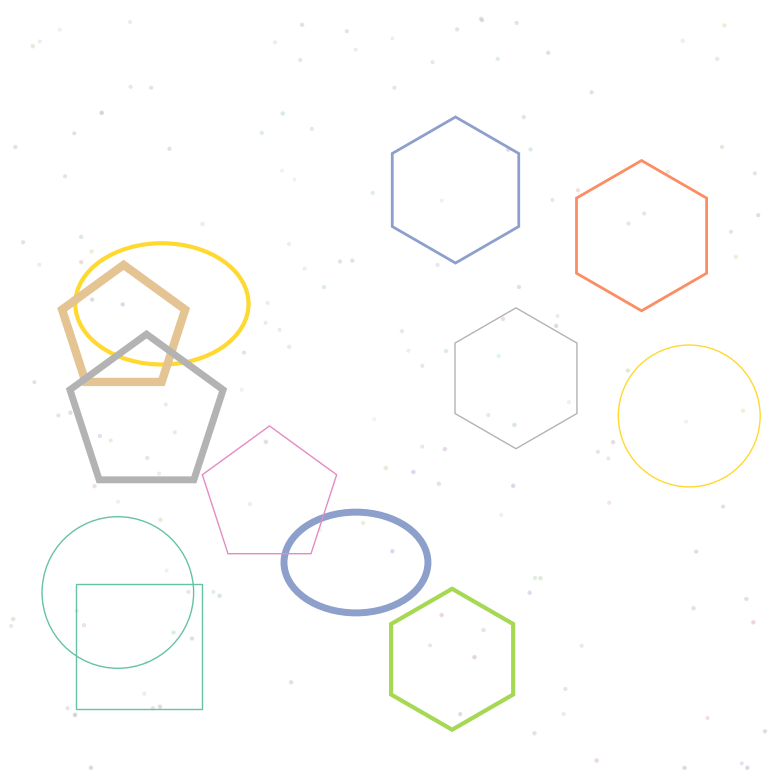[{"shape": "circle", "thickness": 0.5, "radius": 0.49, "center": [0.153, 0.231]}, {"shape": "square", "thickness": 0.5, "radius": 0.41, "center": [0.181, 0.16]}, {"shape": "hexagon", "thickness": 1, "radius": 0.49, "center": [0.833, 0.694]}, {"shape": "oval", "thickness": 2.5, "radius": 0.47, "center": [0.462, 0.269]}, {"shape": "hexagon", "thickness": 1, "radius": 0.47, "center": [0.592, 0.753]}, {"shape": "pentagon", "thickness": 0.5, "radius": 0.46, "center": [0.35, 0.355]}, {"shape": "hexagon", "thickness": 1.5, "radius": 0.46, "center": [0.587, 0.144]}, {"shape": "circle", "thickness": 0.5, "radius": 0.46, "center": [0.895, 0.46]}, {"shape": "oval", "thickness": 1.5, "radius": 0.56, "center": [0.21, 0.605]}, {"shape": "pentagon", "thickness": 3, "radius": 0.42, "center": [0.161, 0.572]}, {"shape": "hexagon", "thickness": 0.5, "radius": 0.46, "center": [0.67, 0.509]}, {"shape": "pentagon", "thickness": 2.5, "radius": 0.52, "center": [0.19, 0.461]}]